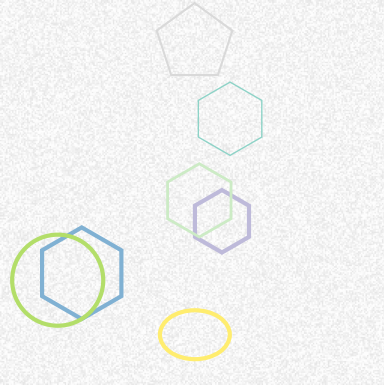[{"shape": "hexagon", "thickness": 1, "radius": 0.48, "center": [0.598, 0.692]}, {"shape": "hexagon", "thickness": 3, "radius": 0.41, "center": [0.577, 0.425]}, {"shape": "hexagon", "thickness": 3, "radius": 0.59, "center": [0.212, 0.29]}, {"shape": "circle", "thickness": 3, "radius": 0.59, "center": [0.15, 0.272]}, {"shape": "pentagon", "thickness": 1.5, "radius": 0.52, "center": [0.505, 0.889]}, {"shape": "hexagon", "thickness": 2, "radius": 0.48, "center": [0.518, 0.48]}, {"shape": "oval", "thickness": 3, "radius": 0.45, "center": [0.506, 0.131]}]